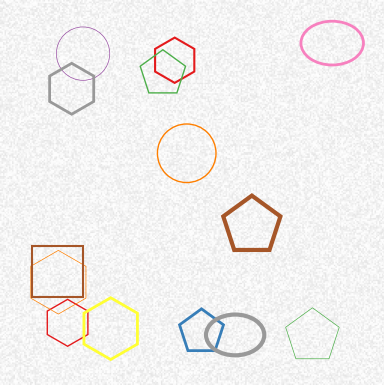[{"shape": "hexagon", "thickness": 1.5, "radius": 0.29, "center": [0.454, 0.844]}, {"shape": "hexagon", "thickness": 1, "radius": 0.3, "center": [0.176, 0.162]}, {"shape": "pentagon", "thickness": 2, "radius": 0.3, "center": [0.523, 0.138]}, {"shape": "pentagon", "thickness": 1, "radius": 0.31, "center": [0.423, 0.809]}, {"shape": "pentagon", "thickness": 0.5, "radius": 0.37, "center": [0.812, 0.127]}, {"shape": "circle", "thickness": 0.5, "radius": 0.35, "center": [0.216, 0.861]}, {"shape": "hexagon", "thickness": 0.5, "radius": 0.41, "center": [0.152, 0.267]}, {"shape": "circle", "thickness": 1, "radius": 0.38, "center": [0.485, 0.602]}, {"shape": "hexagon", "thickness": 2, "radius": 0.4, "center": [0.287, 0.146]}, {"shape": "square", "thickness": 1.5, "radius": 0.33, "center": [0.149, 0.295]}, {"shape": "pentagon", "thickness": 3, "radius": 0.39, "center": [0.654, 0.414]}, {"shape": "oval", "thickness": 2, "radius": 0.41, "center": [0.863, 0.888]}, {"shape": "oval", "thickness": 3, "radius": 0.38, "center": [0.611, 0.13]}, {"shape": "hexagon", "thickness": 2, "radius": 0.33, "center": [0.186, 0.769]}]